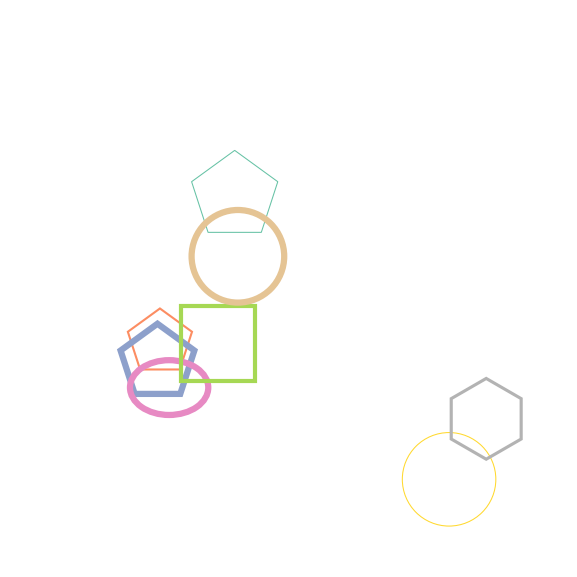[{"shape": "pentagon", "thickness": 0.5, "radius": 0.39, "center": [0.406, 0.66]}, {"shape": "pentagon", "thickness": 1, "radius": 0.29, "center": [0.277, 0.407]}, {"shape": "pentagon", "thickness": 3, "radius": 0.34, "center": [0.273, 0.371]}, {"shape": "oval", "thickness": 3, "radius": 0.34, "center": [0.293, 0.328]}, {"shape": "square", "thickness": 2, "radius": 0.32, "center": [0.378, 0.404]}, {"shape": "circle", "thickness": 0.5, "radius": 0.4, "center": [0.778, 0.169]}, {"shape": "circle", "thickness": 3, "radius": 0.4, "center": [0.412, 0.555]}, {"shape": "hexagon", "thickness": 1.5, "radius": 0.35, "center": [0.842, 0.274]}]